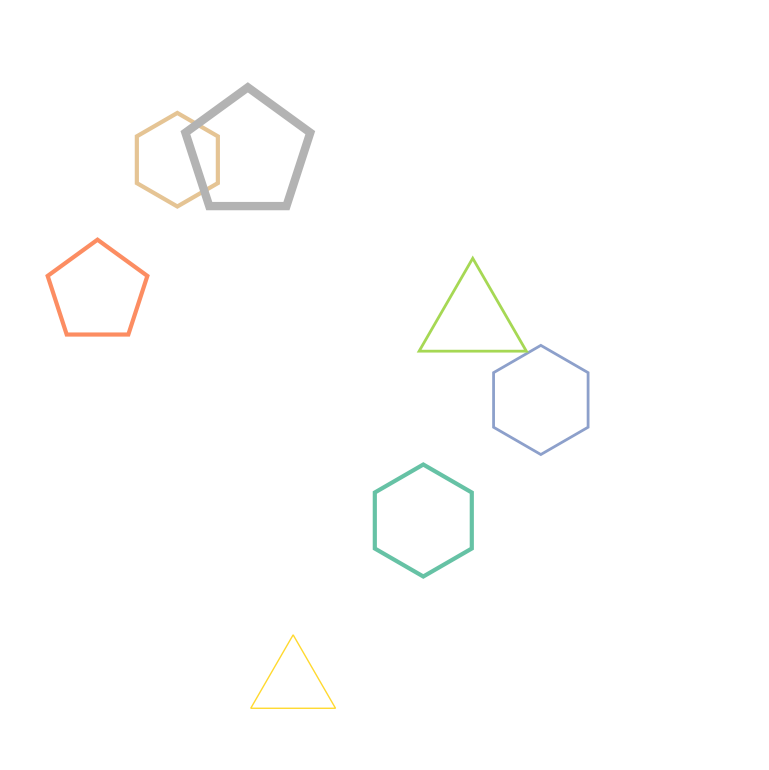[{"shape": "hexagon", "thickness": 1.5, "radius": 0.36, "center": [0.55, 0.324]}, {"shape": "pentagon", "thickness": 1.5, "radius": 0.34, "center": [0.127, 0.621]}, {"shape": "hexagon", "thickness": 1, "radius": 0.35, "center": [0.702, 0.481]}, {"shape": "triangle", "thickness": 1, "radius": 0.4, "center": [0.614, 0.584]}, {"shape": "triangle", "thickness": 0.5, "radius": 0.32, "center": [0.381, 0.112]}, {"shape": "hexagon", "thickness": 1.5, "radius": 0.3, "center": [0.23, 0.793]}, {"shape": "pentagon", "thickness": 3, "radius": 0.43, "center": [0.322, 0.801]}]